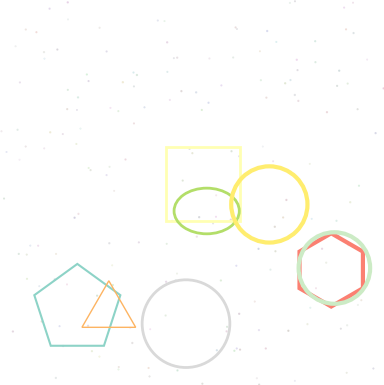[{"shape": "pentagon", "thickness": 1.5, "radius": 0.59, "center": [0.201, 0.197]}, {"shape": "square", "thickness": 2, "radius": 0.48, "center": [0.527, 0.521]}, {"shape": "hexagon", "thickness": 3, "radius": 0.48, "center": [0.86, 0.299]}, {"shape": "triangle", "thickness": 1, "radius": 0.4, "center": [0.283, 0.19]}, {"shape": "oval", "thickness": 2, "radius": 0.42, "center": [0.537, 0.452]}, {"shape": "circle", "thickness": 2, "radius": 0.57, "center": [0.483, 0.159]}, {"shape": "circle", "thickness": 3, "radius": 0.46, "center": [0.869, 0.304]}, {"shape": "circle", "thickness": 3, "radius": 0.5, "center": [0.7, 0.469]}]